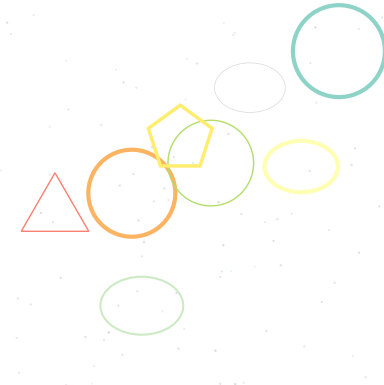[{"shape": "circle", "thickness": 3, "radius": 0.6, "center": [0.88, 0.867]}, {"shape": "oval", "thickness": 3, "radius": 0.48, "center": [0.782, 0.567]}, {"shape": "triangle", "thickness": 1, "radius": 0.51, "center": [0.143, 0.45]}, {"shape": "circle", "thickness": 3, "radius": 0.57, "center": [0.342, 0.498]}, {"shape": "circle", "thickness": 1, "radius": 0.56, "center": [0.547, 0.576]}, {"shape": "oval", "thickness": 0.5, "radius": 0.46, "center": [0.649, 0.772]}, {"shape": "oval", "thickness": 1.5, "radius": 0.54, "center": [0.368, 0.206]}, {"shape": "pentagon", "thickness": 2.5, "radius": 0.44, "center": [0.468, 0.64]}]